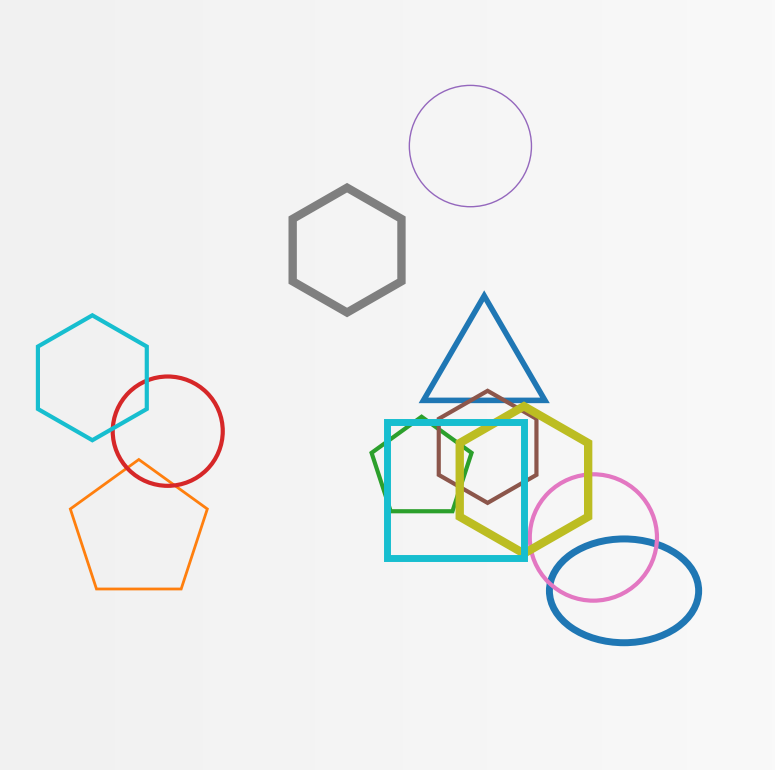[{"shape": "oval", "thickness": 2.5, "radius": 0.48, "center": [0.805, 0.233]}, {"shape": "triangle", "thickness": 2, "radius": 0.45, "center": [0.625, 0.525]}, {"shape": "pentagon", "thickness": 1, "radius": 0.46, "center": [0.179, 0.31]}, {"shape": "pentagon", "thickness": 1.5, "radius": 0.34, "center": [0.544, 0.391]}, {"shape": "circle", "thickness": 1.5, "radius": 0.35, "center": [0.216, 0.44]}, {"shape": "circle", "thickness": 0.5, "radius": 0.39, "center": [0.607, 0.81]}, {"shape": "hexagon", "thickness": 1.5, "radius": 0.36, "center": [0.629, 0.42]}, {"shape": "circle", "thickness": 1.5, "radius": 0.41, "center": [0.766, 0.302]}, {"shape": "hexagon", "thickness": 3, "radius": 0.41, "center": [0.448, 0.675]}, {"shape": "hexagon", "thickness": 3, "radius": 0.48, "center": [0.676, 0.377]}, {"shape": "square", "thickness": 2.5, "radius": 0.44, "center": [0.588, 0.364]}, {"shape": "hexagon", "thickness": 1.5, "radius": 0.41, "center": [0.119, 0.509]}]